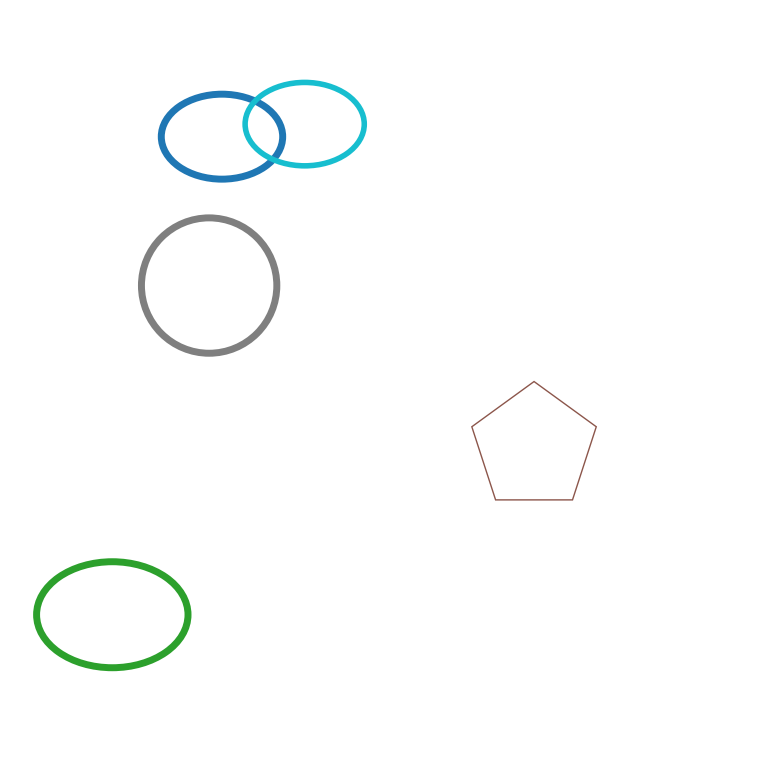[{"shape": "oval", "thickness": 2.5, "radius": 0.39, "center": [0.288, 0.823]}, {"shape": "oval", "thickness": 2.5, "radius": 0.49, "center": [0.146, 0.202]}, {"shape": "pentagon", "thickness": 0.5, "radius": 0.42, "center": [0.694, 0.42]}, {"shape": "circle", "thickness": 2.5, "radius": 0.44, "center": [0.272, 0.629]}, {"shape": "oval", "thickness": 2, "radius": 0.39, "center": [0.396, 0.839]}]